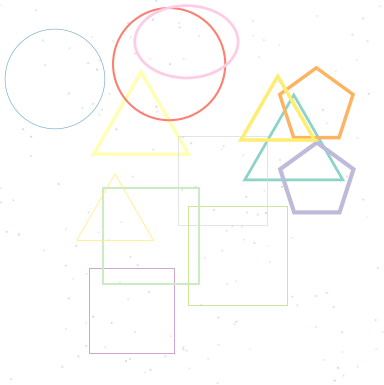[{"shape": "triangle", "thickness": 2, "radius": 0.74, "center": [0.763, 0.606]}, {"shape": "triangle", "thickness": 2.5, "radius": 0.71, "center": [0.366, 0.671]}, {"shape": "pentagon", "thickness": 3, "radius": 0.5, "center": [0.823, 0.529]}, {"shape": "circle", "thickness": 1.5, "radius": 0.73, "center": [0.439, 0.833]}, {"shape": "circle", "thickness": 0.5, "radius": 0.65, "center": [0.143, 0.795]}, {"shape": "pentagon", "thickness": 2.5, "radius": 0.5, "center": [0.822, 0.724]}, {"shape": "square", "thickness": 0.5, "radius": 0.64, "center": [0.617, 0.336]}, {"shape": "oval", "thickness": 2, "radius": 0.67, "center": [0.484, 0.891]}, {"shape": "square", "thickness": 0.5, "radius": 0.58, "center": [0.578, 0.53]}, {"shape": "square", "thickness": 0.5, "radius": 0.55, "center": [0.341, 0.194]}, {"shape": "square", "thickness": 1.5, "radius": 0.62, "center": [0.392, 0.386]}, {"shape": "triangle", "thickness": 0.5, "radius": 0.58, "center": [0.299, 0.433]}, {"shape": "triangle", "thickness": 2.5, "radius": 0.55, "center": [0.721, 0.692]}]